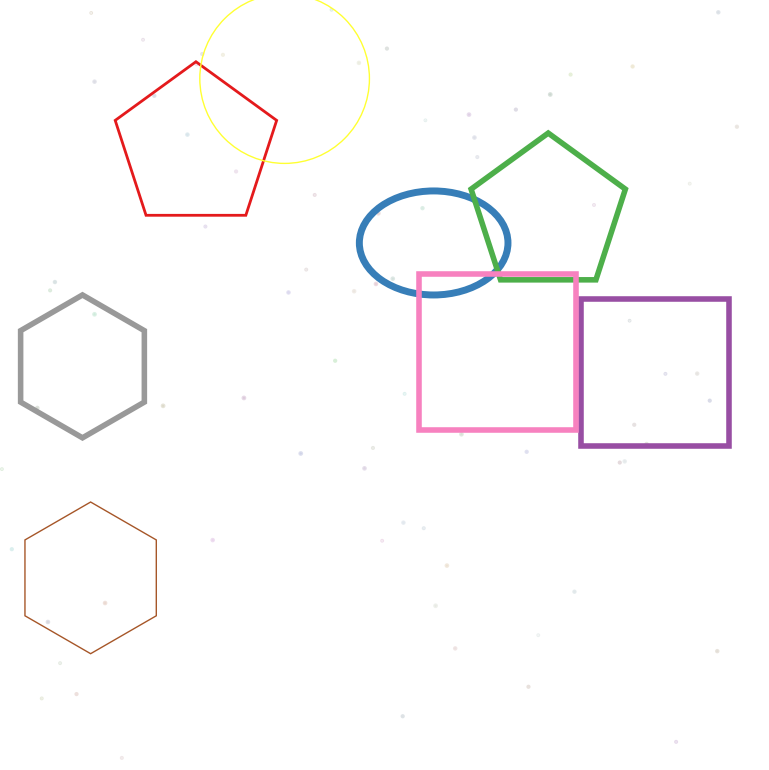[{"shape": "pentagon", "thickness": 1, "radius": 0.55, "center": [0.254, 0.81]}, {"shape": "oval", "thickness": 2.5, "radius": 0.48, "center": [0.563, 0.684]}, {"shape": "pentagon", "thickness": 2, "radius": 0.53, "center": [0.712, 0.722]}, {"shape": "square", "thickness": 2, "radius": 0.48, "center": [0.851, 0.516]}, {"shape": "circle", "thickness": 0.5, "radius": 0.55, "center": [0.37, 0.898]}, {"shape": "hexagon", "thickness": 0.5, "radius": 0.49, "center": [0.118, 0.25]}, {"shape": "square", "thickness": 2, "radius": 0.51, "center": [0.646, 0.543]}, {"shape": "hexagon", "thickness": 2, "radius": 0.46, "center": [0.107, 0.524]}]